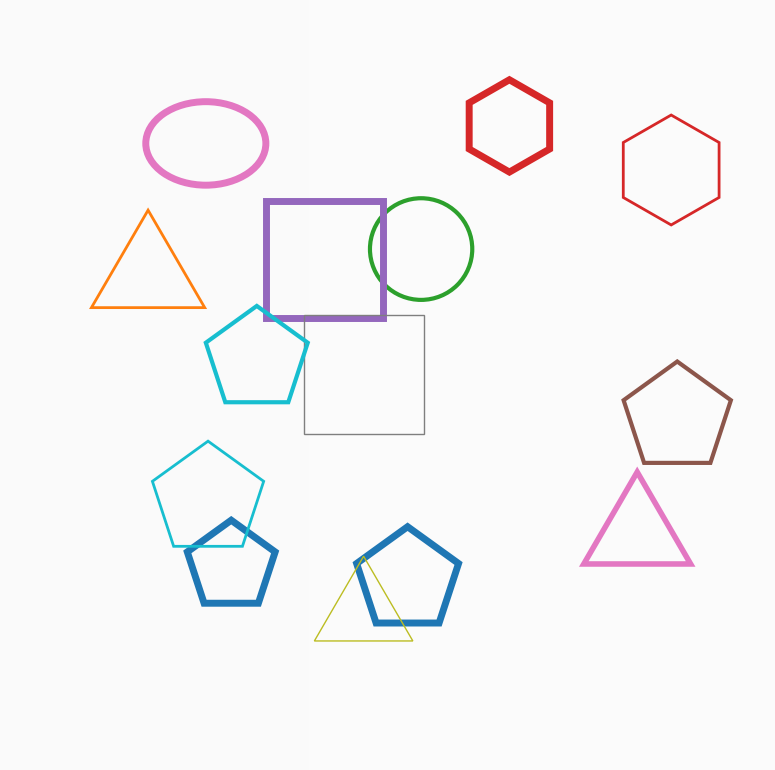[{"shape": "pentagon", "thickness": 2.5, "radius": 0.3, "center": [0.298, 0.265]}, {"shape": "pentagon", "thickness": 2.5, "radius": 0.35, "center": [0.526, 0.247]}, {"shape": "triangle", "thickness": 1, "radius": 0.42, "center": [0.191, 0.643]}, {"shape": "circle", "thickness": 1.5, "radius": 0.33, "center": [0.543, 0.677]}, {"shape": "hexagon", "thickness": 2.5, "radius": 0.3, "center": [0.657, 0.836]}, {"shape": "hexagon", "thickness": 1, "radius": 0.36, "center": [0.866, 0.779]}, {"shape": "square", "thickness": 2.5, "radius": 0.38, "center": [0.419, 0.663]}, {"shape": "pentagon", "thickness": 1.5, "radius": 0.36, "center": [0.874, 0.458]}, {"shape": "triangle", "thickness": 2, "radius": 0.4, "center": [0.822, 0.307]}, {"shape": "oval", "thickness": 2.5, "radius": 0.39, "center": [0.266, 0.814]}, {"shape": "square", "thickness": 0.5, "radius": 0.39, "center": [0.469, 0.514]}, {"shape": "triangle", "thickness": 0.5, "radius": 0.37, "center": [0.469, 0.204]}, {"shape": "pentagon", "thickness": 1, "radius": 0.38, "center": [0.268, 0.352]}, {"shape": "pentagon", "thickness": 1.5, "radius": 0.35, "center": [0.331, 0.534]}]